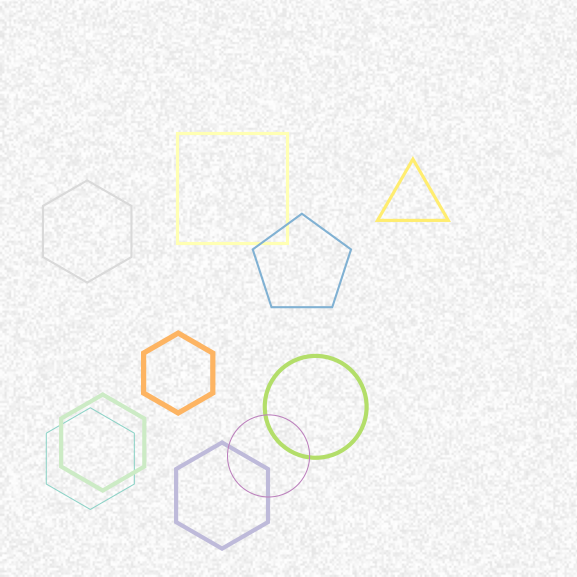[{"shape": "hexagon", "thickness": 0.5, "radius": 0.44, "center": [0.156, 0.205]}, {"shape": "square", "thickness": 1.5, "radius": 0.47, "center": [0.402, 0.674]}, {"shape": "hexagon", "thickness": 2, "radius": 0.46, "center": [0.385, 0.141]}, {"shape": "pentagon", "thickness": 1, "radius": 0.45, "center": [0.523, 0.54]}, {"shape": "hexagon", "thickness": 2.5, "radius": 0.35, "center": [0.309, 0.353]}, {"shape": "circle", "thickness": 2, "radius": 0.44, "center": [0.547, 0.295]}, {"shape": "hexagon", "thickness": 1, "radius": 0.44, "center": [0.151, 0.598]}, {"shape": "circle", "thickness": 0.5, "radius": 0.36, "center": [0.465, 0.21]}, {"shape": "hexagon", "thickness": 2, "radius": 0.42, "center": [0.178, 0.233]}, {"shape": "triangle", "thickness": 1.5, "radius": 0.35, "center": [0.715, 0.653]}]